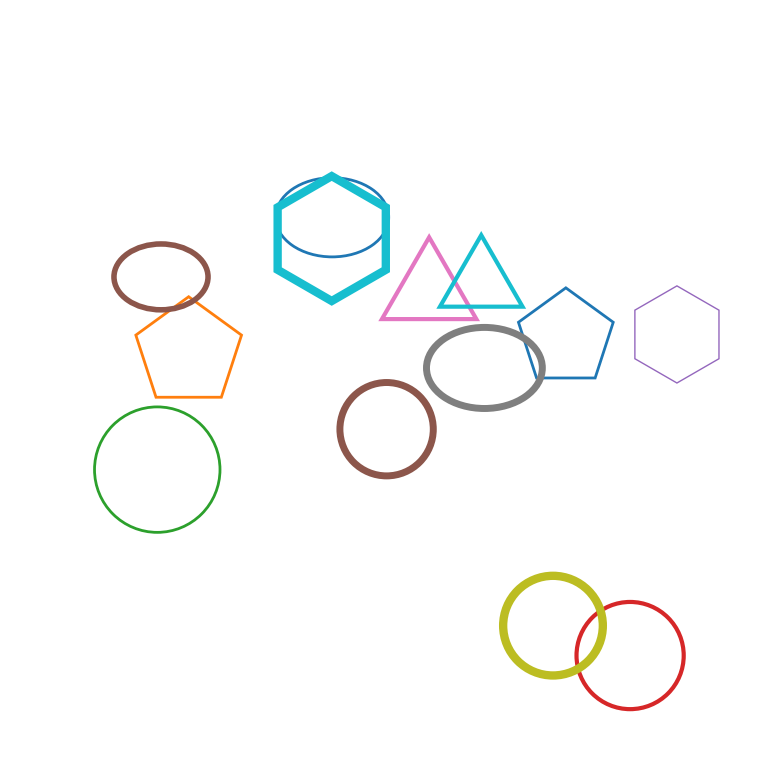[{"shape": "oval", "thickness": 1, "radius": 0.37, "center": [0.431, 0.718]}, {"shape": "pentagon", "thickness": 1, "radius": 0.32, "center": [0.735, 0.561]}, {"shape": "pentagon", "thickness": 1, "radius": 0.36, "center": [0.245, 0.542]}, {"shape": "circle", "thickness": 1, "radius": 0.41, "center": [0.204, 0.39]}, {"shape": "circle", "thickness": 1.5, "radius": 0.35, "center": [0.818, 0.149]}, {"shape": "hexagon", "thickness": 0.5, "radius": 0.32, "center": [0.879, 0.566]}, {"shape": "oval", "thickness": 2, "radius": 0.31, "center": [0.209, 0.64]}, {"shape": "circle", "thickness": 2.5, "radius": 0.3, "center": [0.502, 0.443]}, {"shape": "triangle", "thickness": 1.5, "radius": 0.35, "center": [0.557, 0.621]}, {"shape": "oval", "thickness": 2.5, "radius": 0.38, "center": [0.629, 0.522]}, {"shape": "circle", "thickness": 3, "radius": 0.32, "center": [0.718, 0.187]}, {"shape": "triangle", "thickness": 1.5, "radius": 0.31, "center": [0.625, 0.633]}, {"shape": "hexagon", "thickness": 3, "radius": 0.41, "center": [0.431, 0.69]}]